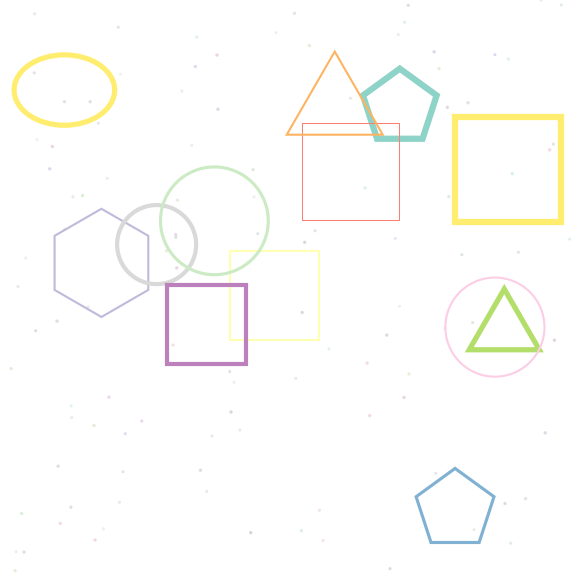[{"shape": "pentagon", "thickness": 3, "radius": 0.34, "center": [0.692, 0.813]}, {"shape": "square", "thickness": 1, "radius": 0.39, "center": [0.475, 0.488]}, {"shape": "hexagon", "thickness": 1, "radius": 0.47, "center": [0.176, 0.544]}, {"shape": "square", "thickness": 0.5, "radius": 0.42, "center": [0.607, 0.702]}, {"shape": "pentagon", "thickness": 1.5, "radius": 0.35, "center": [0.788, 0.117]}, {"shape": "triangle", "thickness": 1, "radius": 0.48, "center": [0.58, 0.814]}, {"shape": "triangle", "thickness": 2.5, "radius": 0.35, "center": [0.873, 0.429]}, {"shape": "circle", "thickness": 1, "radius": 0.43, "center": [0.857, 0.433]}, {"shape": "circle", "thickness": 2, "radius": 0.34, "center": [0.271, 0.576]}, {"shape": "square", "thickness": 2, "radius": 0.34, "center": [0.357, 0.437]}, {"shape": "circle", "thickness": 1.5, "radius": 0.47, "center": [0.371, 0.617]}, {"shape": "square", "thickness": 3, "radius": 0.46, "center": [0.88, 0.706]}, {"shape": "oval", "thickness": 2.5, "radius": 0.44, "center": [0.111, 0.843]}]